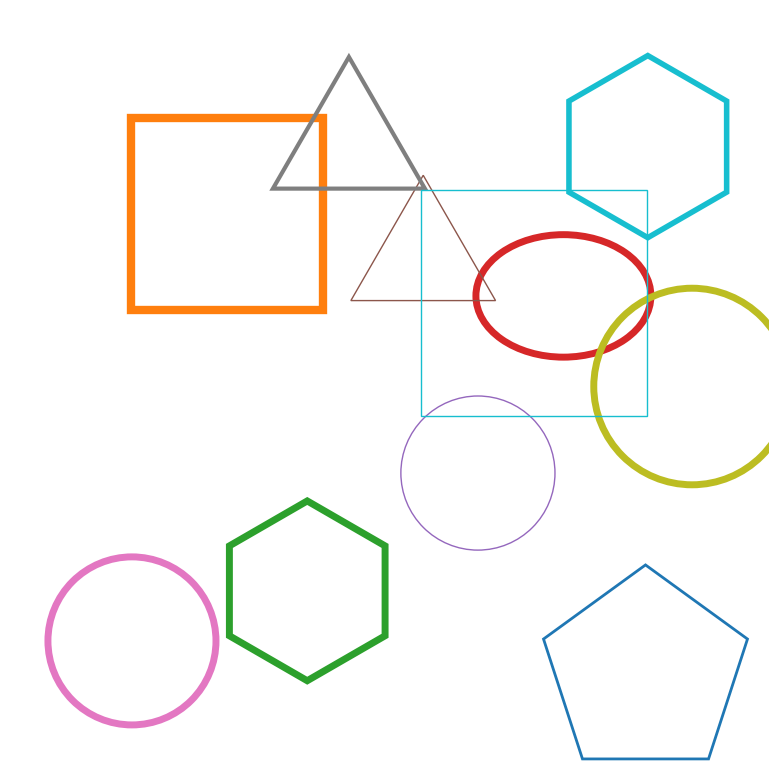[{"shape": "pentagon", "thickness": 1, "radius": 0.7, "center": [0.838, 0.127]}, {"shape": "square", "thickness": 3, "radius": 0.62, "center": [0.295, 0.722]}, {"shape": "hexagon", "thickness": 2.5, "radius": 0.58, "center": [0.399, 0.233]}, {"shape": "oval", "thickness": 2.5, "radius": 0.57, "center": [0.732, 0.616]}, {"shape": "circle", "thickness": 0.5, "radius": 0.5, "center": [0.621, 0.386]}, {"shape": "triangle", "thickness": 0.5, "radius": 0.54, "center": [0.55, 0.664]}, {"shape": "circle", "thickness": 2.5, "radius": 0.55, "center": [0.171, 0.168]}, {"shape": "triangle", "thickness": 1.5, "radius": 0.57, "center": [0.453, 0.812]}, {"shape": "circle", "thickness": 2.5, "radius": 0.64, "center": [0.899, 0.498]}, {"shape": "square", "thickness": 0.5, "radius": 0.74, "center": [0.694, 0.607]}, {"shape": "hexagon", "thickness": 2, "radius": 0.59, "center": [0.841, 0.81]}]